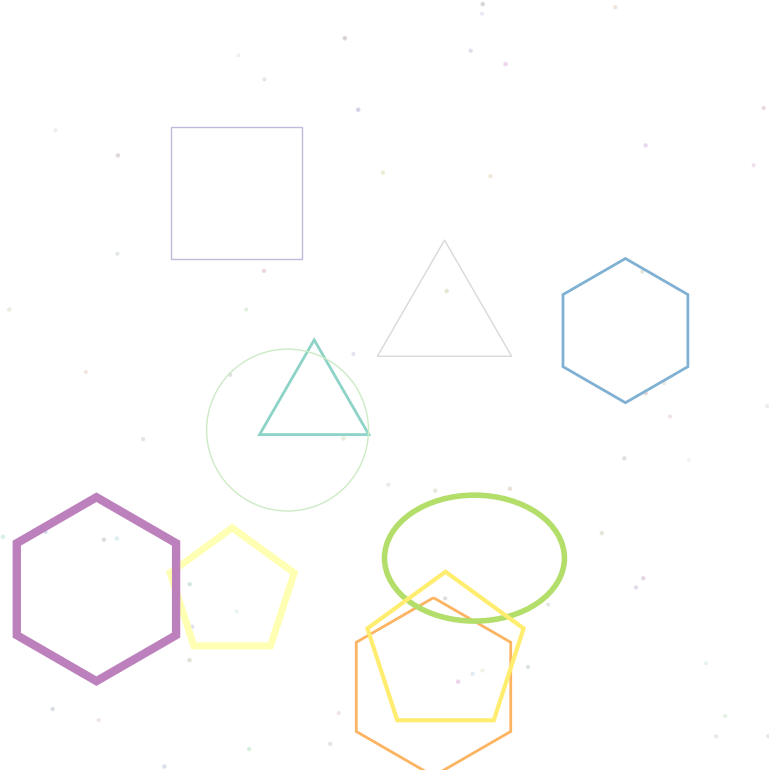[{"shape": "triangle", "thickness": 1, "radius": 0.41, "center": [0.408, 0.477]}, {"shape": "pentagon", "thickness": 2.5, "radius": 0.42, "center": [0.302, 0.23]}, {"shape": "square", "thickness": 0.5, "radius": 0.43, "center": [0.307, 0.75]}, {"shape": "hexagon", "thickness": 1, "radius": 0.47, "center": [0.812, 0.571]}, {"shape": "hexagon", "thickness": 1, "radius": 0.58, "center": [0.563, 0.108]}, {"shape": "oval", "thickness": 2, "radius": 0.58, "center": [0.616, 0.275]}, {"shape": "triangle", "thickness": 0.5, "radius": 0.5, "center": [0.577, 0.588]}, {"shape": "hexagon", "thickness": 3, "radius": 0.6, "center": [0.125, 0.235]}, {"shape": "circle", "thickness": 0.5, "radius": 0.53, "center": [0.373, 0.441]}, {"shape": "pentagon", "thickness": 1.5, "radius": 0.53, "center": [0.579, 0.151]}]